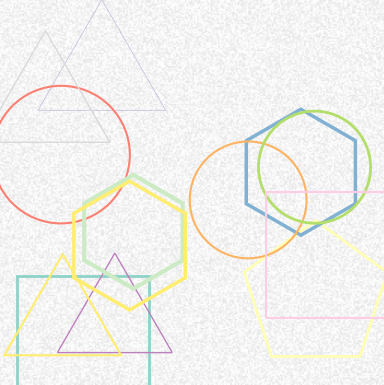[{"shape": "square", "thickness": 2, "radius": 0.85, "center": [0.215, 0.113]}, {"shape": "pentagon", "thickness": 2, "radius": 0.98, "center": [0.82, 0.232]}, {"shape": "triangle", "thickness": 0.5, "radius": 0.96, "center": [0.264, 0.809]}, {"shape": "circle", "thickness": 1.5, "radius": 0.89, "center": [0.159, 0.598]}, {"shape": "hexagon", "thickness": 2.5, "radius": 0.82, "center": [0.781, 0.553]}, {"shape": "circle", "thickness": 1.5, "radius": 0.76, "center": [0.645, 0.481]}, {"shape": "circle", "thickness": 2, "radius": 0.73, "center": [0.817, 0.566]}, {"shape": "square", "thickness": 1.5, "radius": 0.82, "center": [0.855, 0.338]}, {"shape": "triangle", "thickness": 1, "radius": 0.97, "center": [0.118, 0.727]}, {"shape": "triangle", "thickness": 1, "radius": 0.86, "center": [0.298, 0.17]}, {"shape": "hexagon", "thickness": 3, "radius": 0.74, "center": [0.347, 0.398]}, {"shape": "triangle", "thickness": 1.5, "radius": 0.88, "center": [0.163, 0.165]}, {"shape": "hexagon", "thickness": 2.5, "radius": 0.84, "center": [0.337, 0.362]}]